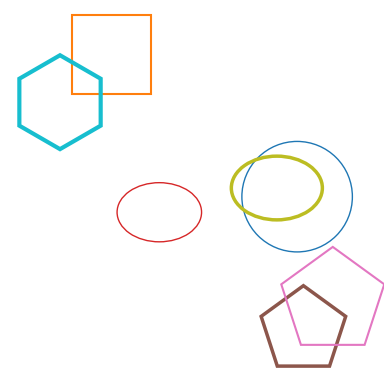[{"shape": "circle", "thickness": 1, "radius": 0.72, "center": [0.772, 0.489]}, {"shape": "square", "thickness": 1.5, "radius": 0.52, "center": [0.29, 0.859]}, {"shape": "oval", "thickness": 1, "radius": 0.55, "center": [0.414, 0.449]}, {"shape": "pentagon", "thickness": 2.5, "radius": 0.58, "center": [0.788, 0.142]}, {"shape": "pentagon", "thickness": 1.5, "radius": 0.7, "center": [0.864, 0.218]}, {"shape": "oval", "thickness": 2.5, "radius": 0.59, "center": [0.719, 0.512]}, {"shape": "hexagon", "thickness": 3, "radius": 0.61, "center": [0.156, 0.735]}]